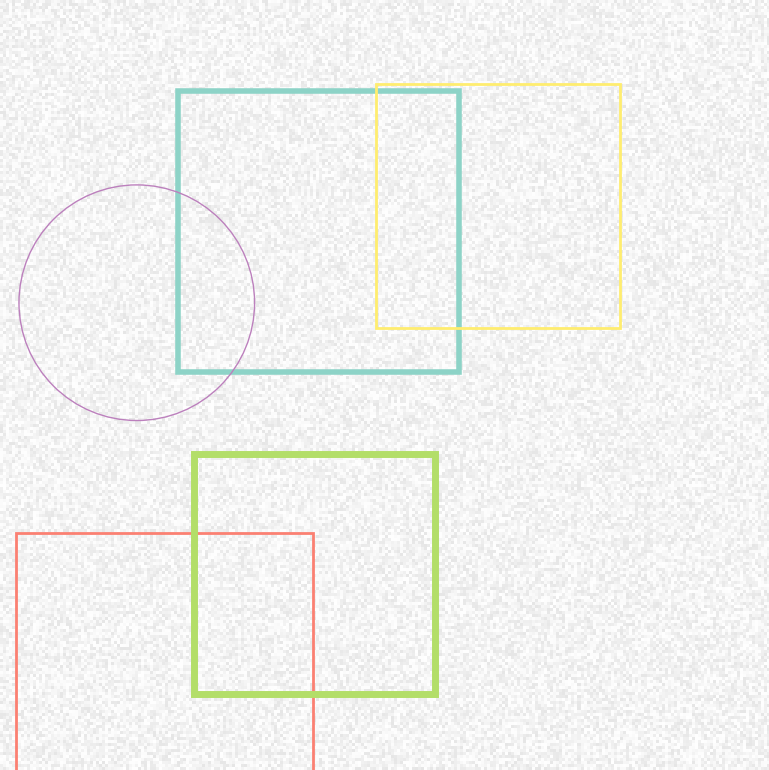[{"shape": "square", "thickness": 2, "radius": 0.91, "center": [0.414, 0.7]}, {"shape": "square", "thickness": 1, "radius": 0.97, "center": [0.214, 0.114]}, {"shape": "square", "thickness": 2.5, "radius": 0.78, "center": [0.408, 0.255]}, {"shape": "circle", "thickness": 0.5, "radius": 0.76, "center": [0.178, 0.607]}, {"shape": "square", "thickness": 1, "radius": 0.79, "center": [0.647, 0.732]}]